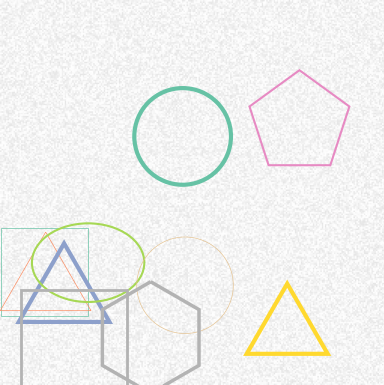[{"shape": "circle", "thickness": 3, "radius": 0.63, "center": [0.474, 0.646]}, {"shape": "square", "thickness": 0.5, "radius": 0.57, "center": [0.115, 0.294]}, {"shape": "triangle", "thickness": 0.5, "radius": 0.68, "center": [0.119, 0.261]}, {"shape": "triangle", "thickness": 3, "radius": 0.68, "center": [0.167, 0.232]}, {"shape": "pentagon", "thickness": 1.5, "radius": 0.68, "center": [0.778, 0.681]}, {"shape": "oval", "thickness": 1.5, "radius": 0.73, "center": [0.229, 0.318]}, {"shape": "triangle", "thickness": 3, "radius": 0.61, "center": [0.746, 0.142]}, {"shape": "circle", "thickness": 0.5, "radius": 0.63, "center": [0.481, 0.259]}, {"shape": "hexagon", "thickness": 2.5, "radius": 0.72, "center": [0.391, 0.123]}, {"shape": "square", "thickness": 2, "radius": 0.69, "center": [0.192, 0.109]}]